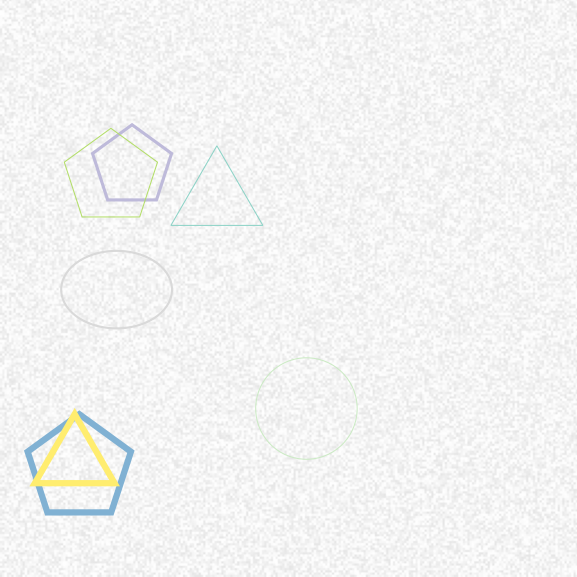[{"shape": "triangle", "thickness": 0.5, "radius": 0.46, "center": [0.376, 0.655]}, {"shape": "pentagon", "thickness": 1.5, "radius": 0.36, "center": [0.229, 0.711]}, {"shape": "pentagon", "thickness": 3, "radius": 0.47, "center": [0.137, 0.188]}, {"shape": "pentagon", "thickness": 0.5, "radius": 0.42, "center": [0.192, 0.692]}, {"shape": "oval", "thickness": 1, "radius": 0.48, "center": [0.202, 0.498]}, {"shape": "circle", "thickness": 0.5, "radius": 0.44, "center": [0.531, 0.292]}, {"shape": "triangle", "thickness": 3, "radius": 0.4, "center": [0.129, 0.202]}]